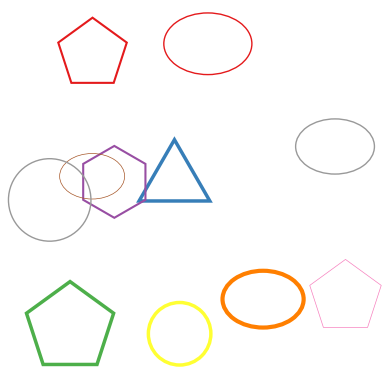[{"shape": "oval", "thickness": 1, "radius": 0.57, "center": [0.54, 0.886]}, {"shape": "pentagon", "thickness": 1.5, "radius": 0.47, "center": [0.24, 0.86]}, {"shape": "triangle", "thickness": 2.5, "radius": 0.53, "center": [0.453, 0.531]}, {"shape": "pentagon", "thickness": 2.5, "radius": 0.59, "center": [0.182, 0.15]}, {"shape": "hexagon", "thickness": 1.5, "radius": 0.47, "center": [0.297, 0.528]}, {"shape": "oval", "thickness": 3, "radius": 0.53, "center": [0.683, 0.223]}, {"shape": "circle", "thickness": 2.5, "radius": 0.41, "center": [0.467, 0.133]}, {"shape": "oval", "thickness": 0.5, "radius": 0.42, "center": [0.239, 0.542]}, {"shape": "pentagon", "thickness": 0.5, "radius": 0.49, "center": [0.897, 0.229]}, {"shape": "circle", "thickness": 1, "radius": 0.54, "center": [0.129, 0.481]}, {"shape": "oval", "thickness": 1, "radius": 0.51, "center": [0.87, 0.62]}]